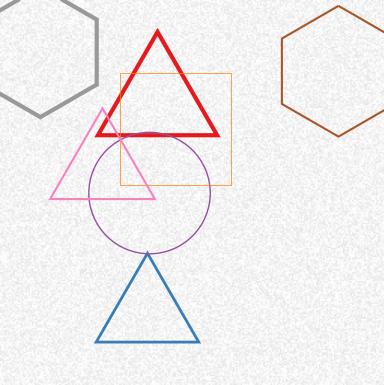[{"shape": "triangle", "thickness": 3, "radius": 0.89, "center": [0.409, 0.738]}, {"shape": "triangle", "thickness": 2, "radius": 0.77, "center": [0.383, 0.188]}, {"shape": "circle", "thickness": 1, "radius": 0.79, "center": [0.388, 0.498]}, {"shape": "square", "thickness": 0.5, "radius": 0.72, "center": [0.455, 0.665]}, {"shape": "hexagon", "thickness": 1.5, "radius": 0.85, "center": [0.879, 0.815]}, {"shape": "triangle", "thickness": 1.5, "radius": 0.79, "center": [0.266, 0.561]}, {"shape": "hexagon", "thickness": 3, "radius": 0.84, "center": [0.105, 0.865]}]